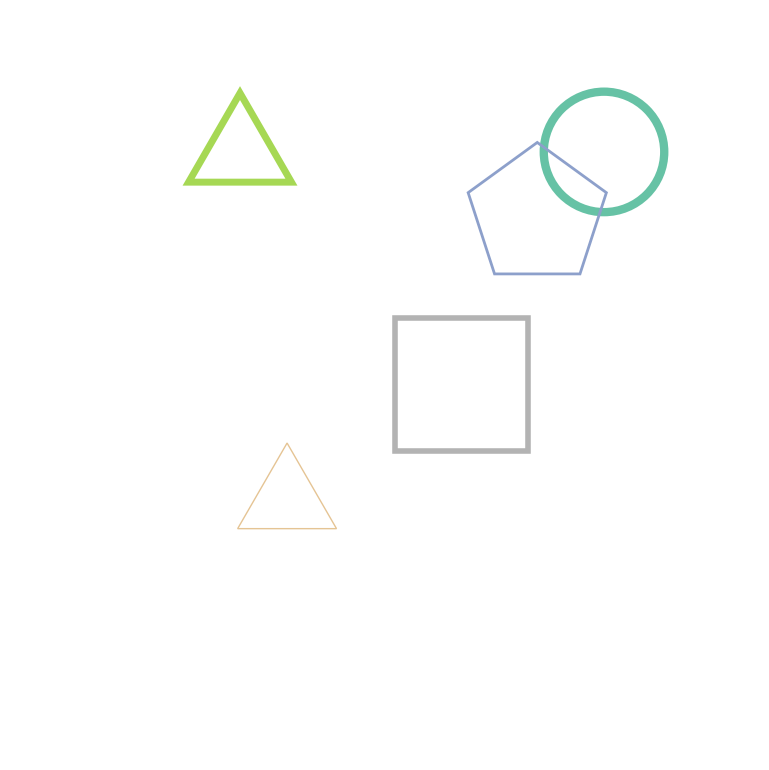[{"shape": "circle", "thickness": 3, "radius": 0.39, "center": [0.784, 0.803]}, {"shape": "pentagon", "thickness": 1, "radius": 0.47, "center": [0.698, 0.721]}, {"shape": "triangle", "thickness": 2.5, "radius": 0.39, "center": [0.312, 0.802]}, {"shape": "triangle", "thickness": 0.5, "radius": 0.37, "center": [0.373, 0.35]}, {"shape": "square", "thickness": 2, "radius": 0.43, "center": [0.599, 0.5]}]